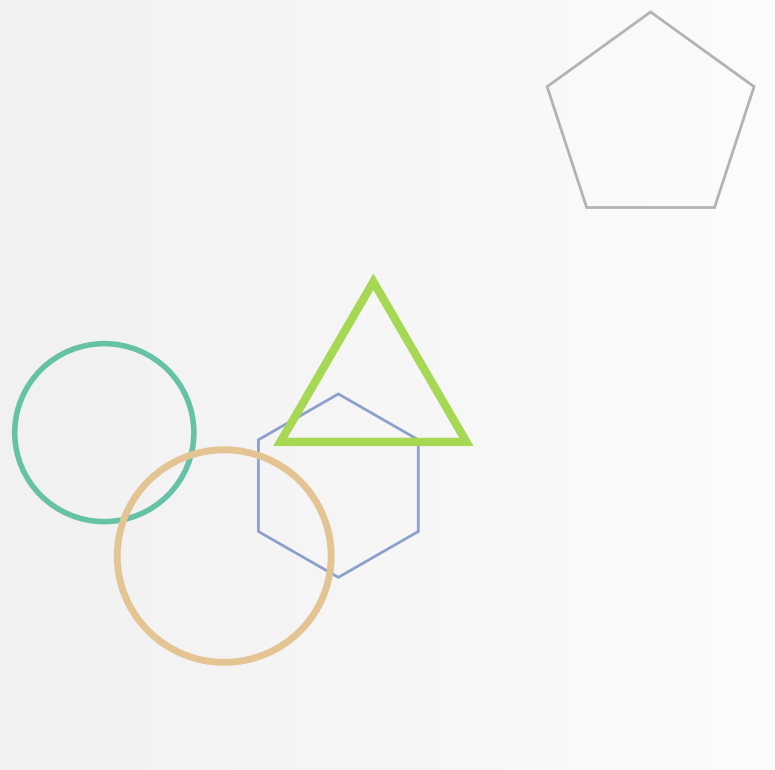[{"shape": "circle", "thickness": 2, "radius": 0.58, "center": [0.135, 0.438]}, {"shape": "hexagon", "thickness": 1, "radius": 0.6, "center": [0.437, 0.369]}, {"shape": "triangle", "thickness": 3, "radius": 0.69, "center": [0.482, 0.495]}, {"shape": "circle", "thickness": 2.5, "radius": 0.69, "center": [0.289, 0.278]}, {"shape": "pentagon", "thickness": 1, "radius": 0.7, "center": [0.839, 0.844]}]